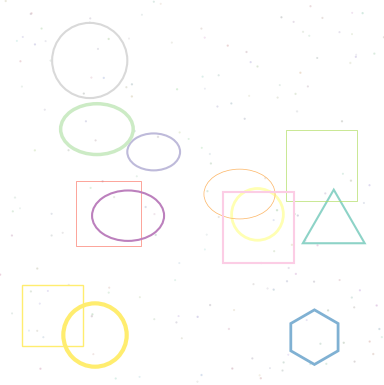[{"shape": "triangle", "thickness": 1.5, "radius": 0.46, "center": [0.867, 0.415]}, {"shape": "circle", "thickness": 2, "radius": 0.34, "center": [0.669, 0.443]}, {"shape": "oval", "thickness": 1.5, "radius": 0.34, "center": [0.399, 0.605]}, {"shape": "square", "thickness": 0.5, "radius": 0.42, "center": [0.283, 0.444]}, {"shape": "hexagon", "thickness": 2, "radius": 0.35, "center": [0.817, 0.124]}, {"shape": "oval", "thickness": 0.5, "radius": 0.46, "center": [0.622, 0.496]}, {"shape": "square", "thickness": 0.5, "radius": 0.46, "center": [0.835, 0.571]}, {"shape": "square", "thickness": 1.5, "radius": 0.46, "center": [0.671, 0.408]}, {"shape": "circle", "thickness": 1.5, "radius": 0.49, "center": [0.233, 0.843]}, {"shape": "oval", "thickness": 1.5, "radius": 0.47, "center": [0.333, 0.44]}, {"shape": "oval", "thickness": 2.5, "radius": 0.47, "center": [0.252, 0.665]}, {"shape": "square", "thickness": 1, "radius": 0.4, "center": [0.137, 0.18]}, {"shape": "circle", "thickness": 3, "radius": 0.41, "center": [0.247, 0.13]}]